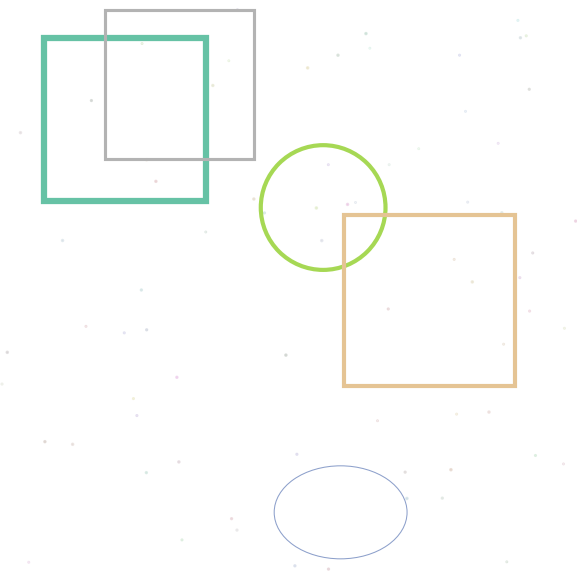[{"shape": "square", "thickness": 3, "radius": 0.7, "center": [0.217, 0.793]}, {"shape": "oval", "thickness": 0.5, "radius": 0.58, "center": [0.59, 0.112]}, {"shape": "circle", "thickness": 2, "radius": 0.54, "center": [0.56, 0.64]}, {"shape": "square", "thickness": 2, "radius": 0.74, "center": [0.744, 0.479]}, {"shape": "square", "thickness": 1.5, "radius": 0.65, "center": [0.311, 0.853]}]